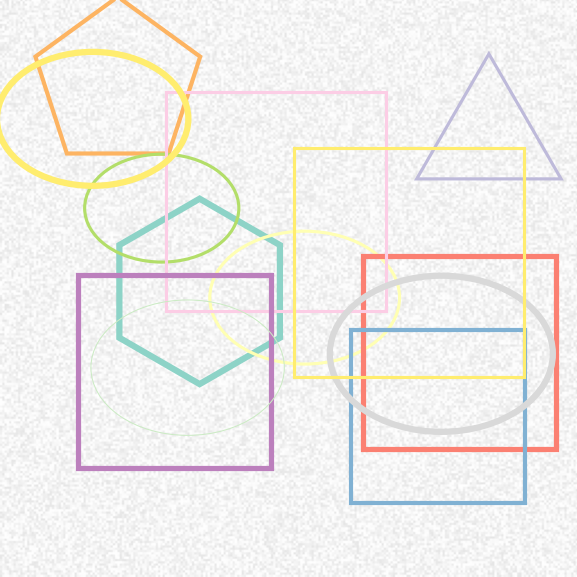[{"shape": "hexagon", "thickness": 3, "radius": 0.8, "center": [0.346, 0.495]}, {"shape": "oval", "thickness": 1.5, "radius": 0.82, "center": [0.528, 0.484]}, {"shape": "triangle", "thickness": 1.5, "radius": 0.72, "center": [0.847, 0.762]}, {"shape": "square", "thickness": 2.5, "radius": 0.84, "center": [0.796, 0.389]}, {"shape": "square", "thickness": 2, "radius": 0.75, "center": [0.758, 0.278]}, {"shape": "pentagon", "thickness": 2, "radius": 0.75, "center": [0.204, 0.855]}, {"shape": "oval", "thickness": 1.5, "radius": 0.67, "center": [0.28, 0.639]}, {"shape": "square", "thickness": 1.5, "radius": 0.95, "center": [0.477, 0.65]}, {"shape": "oval", "thickness": 3, "radius": 0.97, "center": [0.764, 0.387]}, {"shape": "square", "thickness": 2.5, "radius": 0.83, "center": [0.302, 0.356]}, {"shape": "oval", "thickness": 0.5, "radius": 0.84, "center": [0.325, 0.362]}, {"shape": "square", "thickness": 1.5, "radius": 0.99, "center": [0.709, 0.544]}, {"shape": "oval", "thickness": 3, "radius": 0.83, "center": [0.16, 0.793]}]